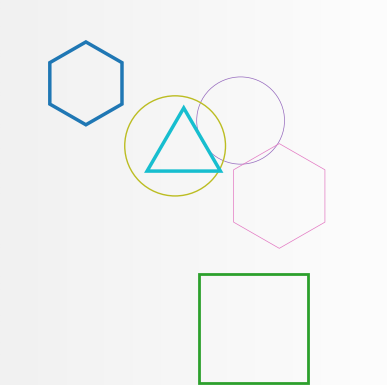[{"shape": "hexagon", "thickness": 2.5, "radius": 0.54, "center": [0.222, 0.783]}, {"shape": "square", "thickness": 2, "radius": 0.71, "center": [0.654, 0.148]}, {"shape": "circle", "thickness": 0.5, "radius": 0.57, "center": [0.621, 0.687]}, {"shape": "hexagon", "thickness": 0.5, "radius": 0.68, "center": [0.721, 0.491]}, {"shape": "circle", "thickness": 1, "radius": 0.65, "center": [0.452, 0.621]}, {"shape": "triangle", "thickness": 2.5, "radius": 0.55, "center": [0.474, 0.61]}]